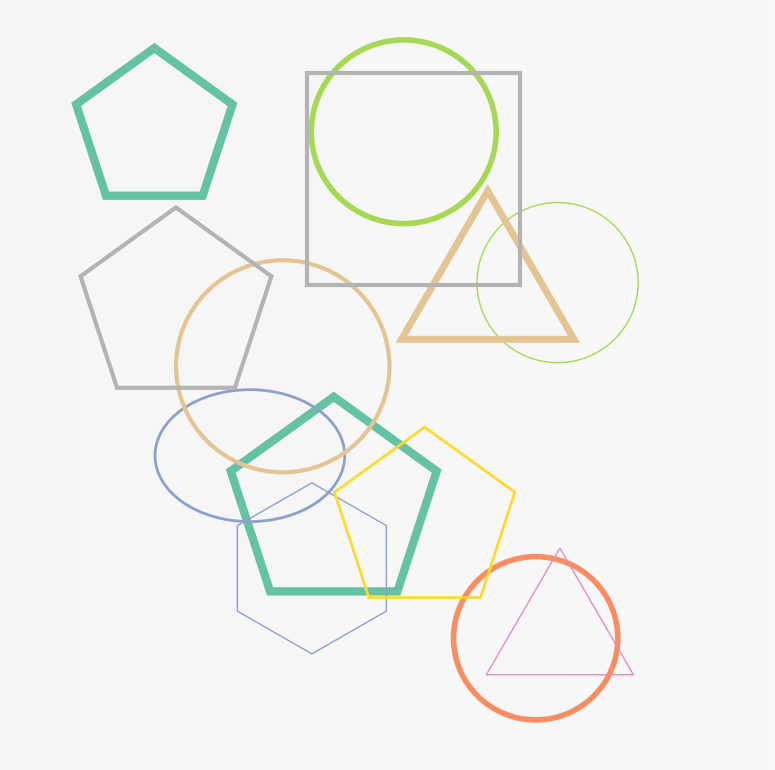[{"shape": "pentagon", "thickness": 3, "radius": 0.53, "center": [0.199, 0.832]}, {"shape": "pentagon", "thickness": 3, "radius": 0.7, "center": [0.431, 0.345]}, {"shape": "circle", "thickness": 2, "radius": 0.53, "center": [0.691, 0.171]}, {"shape": "hexagon", "thickness": 0.5, "radius": 0.56, "center": [0.402, 0.262]}, {"shape": "oval", "thickness": 1, "radius": 0.61, "center": [0.322, 0.408]}, {"shape": "triangle", "thickness": 0.5, "radius": 0.55, "center": [0.722, 0.179]}, {"shape": "circle", "thickness": 0.5, "radius": 0.52, "center": [0.719, 0.633]}, {"shape": "circle", "thickness": 2, "radius": 0.6, "center": [0.521, 0.829]}, {"shape": "pentagon", "thickness": 1, "radius": 0.61, "center": [0.548, 0.323]}, {"shape": "circle", "thickness": 1.5, "radius": 0.69, "center": [0.365, 0.524]}, {"shape": "triangle", "thickness": 2.5, "radius": 0.64, "center": [0.629, 0.624]}, {"shape": "square", "thickness": 1.5, "radius": 0.69, "center": [0.533, 0.767]}, {"shape": "pentagon", "thickness": 1.5, "radius": 0.65, "center": [0.227, 0.601]}]